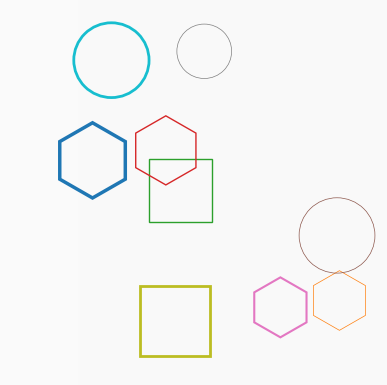[{"shape": "hexagon", "thickness": 2.5, "radius": 0.49, "center": [0.239, 0.583]}, {"shape": "hexagon", "thickness": 0.5, "radius": 0.39, "center": [0.876, 0.219]}, {"shape": "square", "thickness": 1, "radius": 0.41, "center": [0.465, 0.506]}, {"shape": "hexagon", "thickness": 1, "radius": 0.45, "center": [0.428, 0.609]}, {"shape": "circle", "thickness": 0.5, "radius": 0.49, "center": [0.87, 0.388]}, {"shape": "hexagon", "thickness": 1.5, "radius": 0.39, "center": [0.724, 0.202]}, {"shape": "circle", "thickness": 0.5, "radius": 0.35, "center": [0.527, 0.867]}, {"shape": "square", "thickness": 2, "radius": 0.45, "center": [0.451, 0.166]}, {"shape": "circle", "thickness": 2, "radius": 0.49, "center": [0.288, 0.844]}]